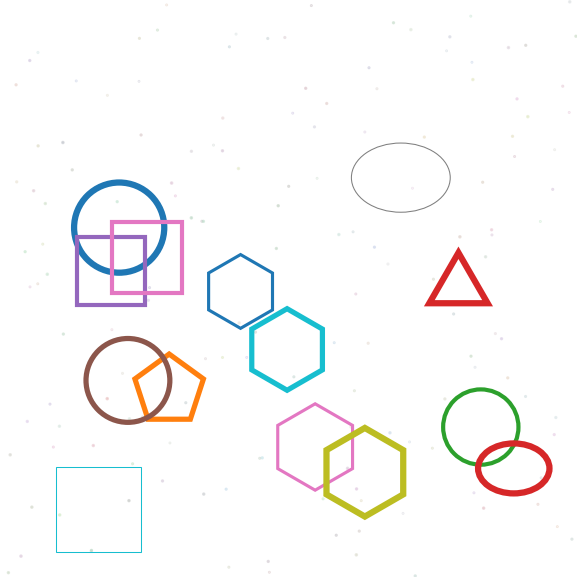[{"shape": "hexagon", "thickness": 1.5, "radius": 0.32, "center": [0.417, 0.494]}, {"shape": "circle", "thickness": 3, "radius": 0.39, "center": [0.206, 0.605]}, {"shape": "pentagon", "thickness": 2.5, "radius": 0.31, "center": [0.293, 0.324]}, {"shape": "circle", "thickness": 2, "radius": 0.33, "center": [0.833, 0.26]}, {"shape": "triangle", "thickness": 3, "radius": 0.29, "center": [0.794, 0.503]}, {"shape": "oval", "thickness": 3, "radius": 0.31, "center": [0.89, 0.188]}, {"shape": "square", "thickness": 2, "radius": 0.3, "center": [0.192, 0.53]}, {"shape": "circle", "thickness": 2.5, "radius": 0.36, "center": [0.222, 0.34]}, {"shape": "hexagon", "thickness": 1.5, "radius": 0.37, "center": [0.546, 0.225]}, {"shape": "square", "thickness": 2, "radius": 0.31, "center": [0.255, 0.553]}, {"shape": "oval", "thickness": 0.5, "radius": 0.43, "center": [0.694, 0.692]}, {"shape": "hexagon", "thickness": 3, "radius": 0.38, "center": [0.632, 0.181]}, {"shape": "square", "thickness": 0.5, "radius": 0.37, "center": [0.171, 0.117]}, {"shape": "hexagon", "thickness": 2.5, "radius": 0.35, "center": [0.497, 0.394]}]